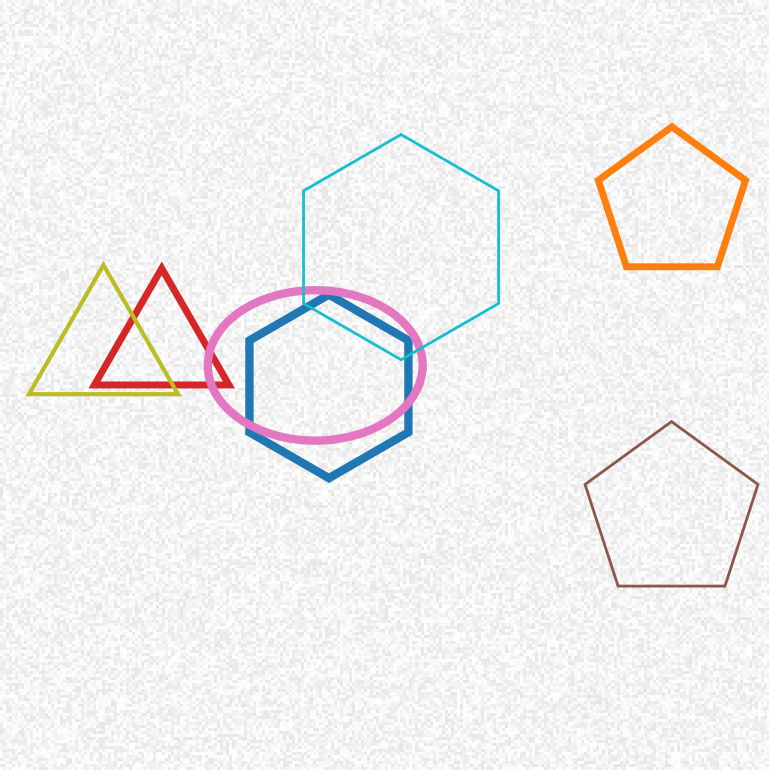[{"shape": "hexagon", "thickness": 3, "radius": 0.6, "center": [0.427, 0.498]}, {"shape": "pentagon", "thickness": 2.5, "radius": 0.5, "center": [0.873, 0.735]}, {"shape": "triangle", "thickness": 2.5, "radius": 0.5, "center": [0.21, 0.55]}, {"shape": "pentagon", "thickness": 1, "radius": 0.59, "center": [0.872, 0.334]}, {"shape": "oval", "thickness": 3, "radius": 0.7, "center": [0.409, 0.525]}, {"shape": "triangle", "thickness": 1.5, "radius": 0.56, "center": [0.134, 0.544]}, {"shape": "hexagon", "thickness": 1, "radius": 0.73, "center": [0.521, 0.679]}]